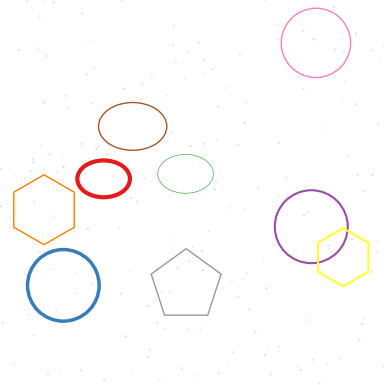[{"shape": "oval", "thickness": 3, "radius": 0.34, "center": [0.269, 0.535]}, {"shape": "circle", "thickness": 2.5, "radius": 0.46, "center": [0.165, 0.259]}, {"shape": "oval", "thickness": 0.5, "radius": 0.36, "center": [0.482, 0.548]}, {"shape": "circle", "thickness": 1.5, "radius": 0.47, "center": [0.808, 0.411]}, {"shape": "hexagon", "thickness": 1, "radius": 0.45, "center": [0.114, 0.455]}, {"shape": "hexagon", "thickness": 1.5, "radius": 0.38, "center": [0.891, 0.332]}, {"shape": "oval", "thickness": 1, "radius": 0.44, "center": [0.345, 0.672]}, {"shape": "circle", "thickness": 1, "radius": 0.45, "center": [0.821, 0.889]}, {"shape": "pentagon", "thickness": 1, "radius": 0.48, "center": [0.484, 0.259]}]